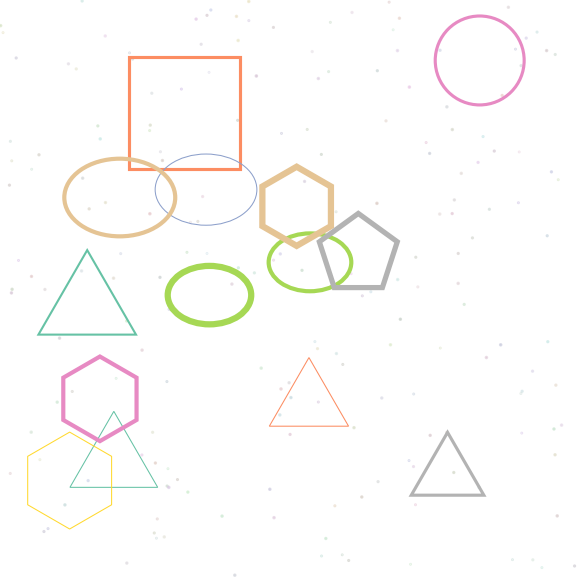[{"shape": "triangle", "thickness": 1, "radius": 0.49, "center": [0.151, 0.468]}, {"shape": "triangle", "thickness": 0.5, "radius": 0.44, "center": [0.197, 0.199]}, {"shape": "triangle", "thickness": 0.5, "radius": 0.4, "center": [0.535, 0.301]}, {"shape": "square", "thickness": 1.5, "radius": 0.48, "center": [0.319, 0.803]}, {"shape": "oval", "thickness": 0.5, "radius": 0.44, "center": [0.357, 0.671]}, {"shape": "hexagon", "thickness": 2, "radius": 0.37, "center": [0.173, 0.309]}, {"shape": "circle", "thickness": 1.5, "radius": 0.38, "center": [0.831, 0.894]}, {"shape": "oval", "thickness": 2, "radius": 0.36, "center": [0.537, 0.545]}, {"shape": "oval", "thickness": 3, "radius": 0.36, "center": [0.363, 0.488]}, {"shape": "hexagon", "thickness": 0.5, "radius": 0.42, "center": [0.121, 0.167]}, {"shape": "oval", "thickness": 2, "radius": 0.48, "center": [0.207, 0.657]}, {"shape": "hexagon", "thickness": 3, "radius": 0.34, "center": [0.514, 0.642]}, {"shape": "pentagon", "thickness": 2.5, "radius": 0.35, "center": [0.62, 0.559]}, {"shape": "triangle", "thickness": 1.5, "radius": 0.36, "center": [0.775, 0.178]}]